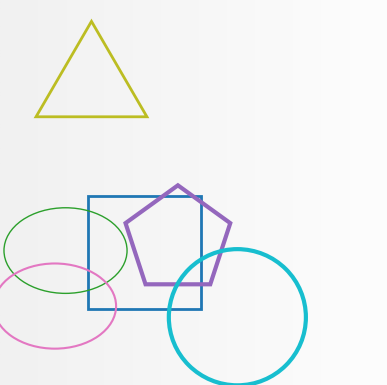[{"shape": "square", "thickness": 2, "radius": 0.73, "center": [0.373, 0.344]}, {"shape": "oval", "thickness": 1, "radius": 0.79, "center": [0.169, 0.349]}, {"shape": "pentagon", "thickness": 3, "radius": 0.71, "center": [0.459, 0.377]}, {"shape": "oval", "thickness": 1.5, "radius": 0.79, "center": [0.142, 0.205]}, {"shape": "triangle", "thickness": 2, "radius": 0.83, "center": [0.236, 0.779]}, {"shape": "circle", "thickness": 3, "radius": 0.88, "center": [0.613, 0.176]}]